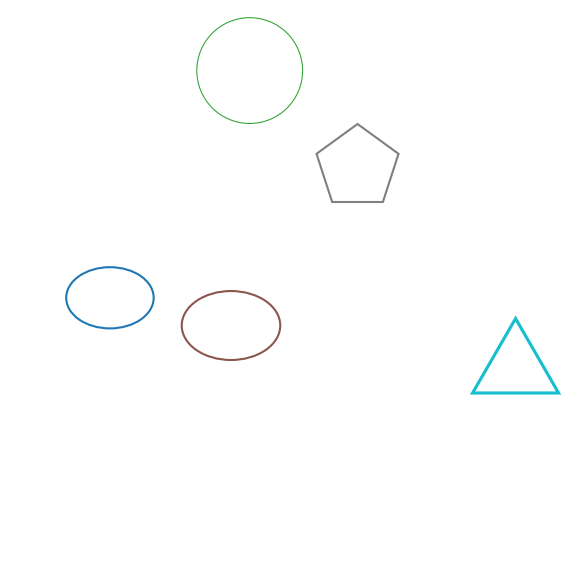[{"shape": "oval", "thickness": 1, "radius": 0.38, "center": [0.19, 0.483]}, {"shape": "circle", "thickness": 0.5, "radius": 0.46, "center": [0.432, 0.877]}, {"shape": "oval", "thickness": 1, "radius": 0.43, "center": [0.4, 0.435]}, {"shape": "pentagon", "thickness": 1, "radius": 0.37, "center": [0.619, 0.71]}, {"shape": "triangle", "thickness": 1.5, "radius": 0.43, "center": [0.893, 0.362]}]